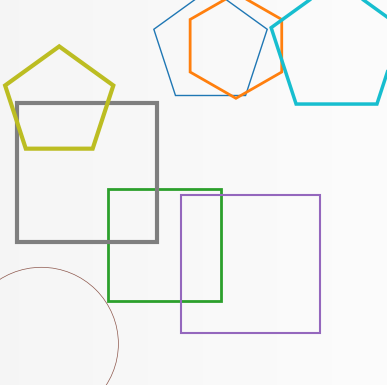[{"shape": "pentagon", "thickness": 1, "radius": 0.77, "center": [0.543, 0.876]}, {"shape": "hexagon", "thickness": 2, "radius": 0.68, "center": [0.609, 0.881]}, {"shape": "square", "thickness": 2, "radius": 0.72, "center": [0.424, 0.364]}, {"shape": "square", "thickness": 1.5, "radius": 0.9, "center": [0.646, 0.314]}, {"shape": "circle", "thickness": 0.5, "radius": 0.99, "center": [0.107, 0.107]}, {"shape": "square", "thickness": 3, "radius": 0.9, "center": [0.224, 0.553]}, {"shape": "pentagon", "thickness": 3, "radius": 0.73, "center": [0.153, 0.733]}, {"shape": "pentagon", "thickness": 2.5, "radius": 0.89, "center": [0.868, 0.873]}]